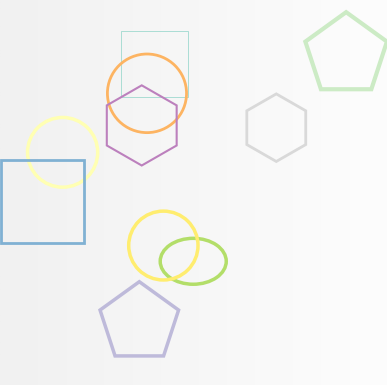[{"shape": "square", "thickness": 0.5, "radius": 0.43, "center": [0.398, 0.834]}, {"shape": "circle", "thickness": 2.5, "radius": 0.45, "center": [0.162, 0.604]}, {"shape": "pentagon", "thickness": 2.5, "radius": 0.53, "center": [0.36, 0.162]}, {"shape": "square", "thickness": 2, "radius": 0.54, "center": [0.109, 0.476]}, {"shape": "circle", "thickness": 2, "radius": 0.51, "center": [0.379, 0.758]}, {"shape": "oval", "thickness": 2.5, "radius": 0.43, "center": [0.499, 0.321]}, {"shape": "hexagon", "thickness": 2, "radius": 0.44, "center": [0.713, 0.668]}, {"shape": "hexagon", "thickness": 1.5, "radius": 0.52, "center": [0.366, 0.674]}, {"shape": "pentagon", "thickness": 3, "radius": 0.55, "center": [0.893, 0.858]}, {"shape": "circle", "thickness": 2.5, "radius": 0.45, "center": [0.422, 0.362]}]